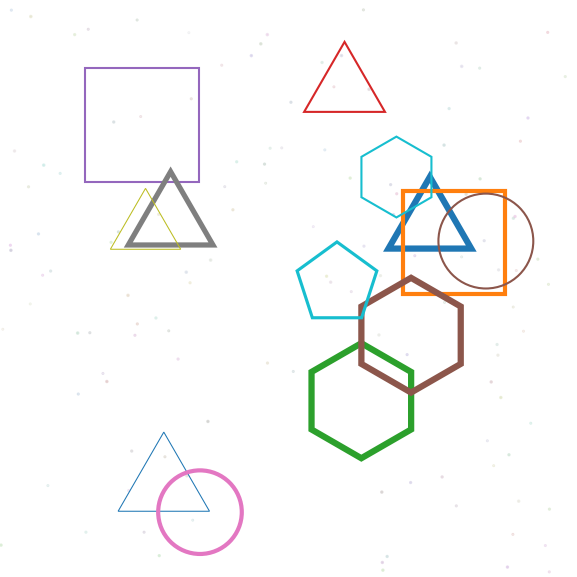[{"shape": "triangle", "thickness": 3, "radius": 0.41, "center": [0.744, 0.61]}, {"shape": "triangle", "thickness": 0.5, "radius": 0.46, "center": [0.284, 0.16]}, {"shape": "square", "thickness": 2, "radius": 0.44, "center": [0.786, 0.579]}, {"shape": "hexagon", "thickness": 3, "radius": 0.5, "center": [0.626, 0.305]}, {"shape": "triangle", "thickness": 1, "radius": 0.4, "center": [0.597, 0.846]}, {"shape": "square", "thickness": 1, "radius": 0.49, "center": [0.246, 0.783]}, {"shape": "hexagon", "thickness": 3, "radius": 0.5, "center": [0.712, 0.419]}, {"shape": "circle", "thickness": 1, "radius": 0.41, "center": [0.841, 0.582]}, {"shape": "circle", "thickness": 2, "radius": 0.36, "center": [0.346, 0.112]}, {"shape": "triangle", "thickness": 2.5, "radius": 0.42, "center": [0.295, 0.617]}, {"shape": "triangle", "thickness": 0.5, "radius": 0.35, "center": [0.252, 0.603]}, {"shape": "pentagon", "thickness": 1.5, "radius": 0.36, "center": [0.584, 0.508]}, {"shape": "hexagon", "thickness": 1, "radius": 0.35, "center": [0.686, 0.693]}]